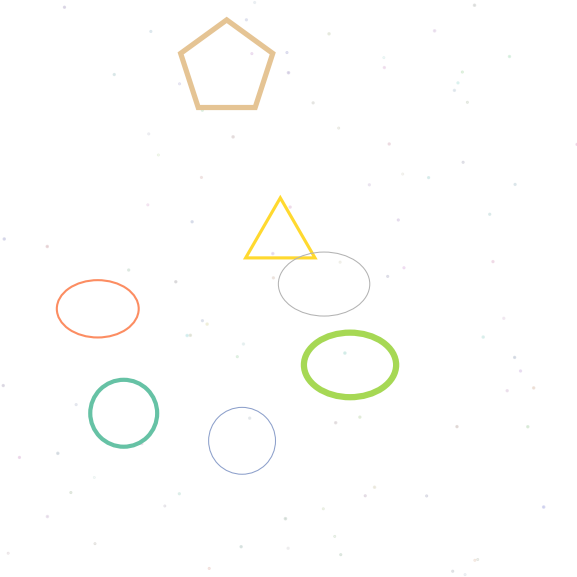[{"shape": "circle", "thickness": 2, "radius": 0.29, "center": [0.214, 0.284]}, {"shape": "oval", "thickness": 1, "radius": 0.35, "center": [0.169, 0.464]}, {"shape": "circle", "thickness": 0.5, "radius": 0.29, "center": [0.419, 0.236]}, {"shape": "oval", "thickness": 3, "radius": 0.4, "center": [0.606, 0.367]}, {"shape": "triangle", "thickness": 1.5, "radius": 0.35, "center": [0.485, 0.587]}, {"shape": "pentagon", "thickness": 2.5, "radius": 0.42, "center": [0.393, 0.881]}, {"shape": "oval", "thickness": 0.5, "radius": 0.4, "center": [0.561, 0.507]}]